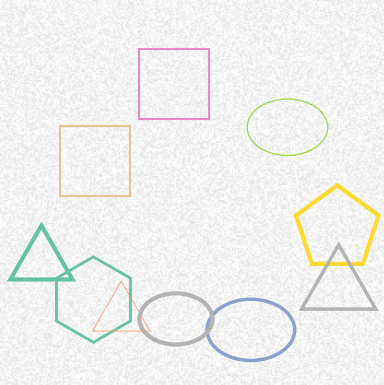[{"shape": "triangle", "thickness": 3, "radius": 0.47, "center": [0.108, 0.321]}, {"shape": "hexagon", "thickness": 2, "radius": 0.56, "center": [0.243, 0.222]}, {"shape": "triangle", "thickness": 0.5, "radius": 0.43, "center": [0.315, 0.183]}, {"shape": "oval", "thickness": 2.5, "radius": 0.57, "center": [0.652, 0.143]}, {"shape": "square", "thickness": 1.5, "radius": 0.45, "center": [0.451, 0.782]}, {"shape": "oval", "thickness": 1, "radius": 0.52, "center": [0.747, 0.67]}, {"shape": "pentagon", "thickness": 3, "radius": 0.56, "center": [0.876, 0.406]}, {"shape": "square", "thickness": 1.5, "radius": 0.45, "center": [0.246, 0.582]}, {"shape": "triangle", "thickness": 2.5, "radius": 0.56, "center": [0.88, 0.253]}, {"shape": "oval", "thickness": 3, "radius": 0.47, "center": [0.457, 0.172]}]